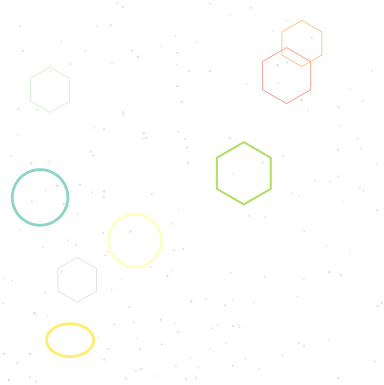[{"shape": "circle", "thickness": 2, "radius": 0.36, "center": [0.104, 0.487]}, {"shape": "circle", "thickness": 1.5, "radius": 0.34, "center": [0.351, 0.375]}, {"shape": "hexagon", "thickness": 0.5, "radius": 0.36, "center": [0.744, 0.804]}, {"shape": "hexagon", "thickness": 0.5, "radius": 0.3, "center": [0.784, 0.887]}, {"shape": "hexagon", "thickness": 1.5, "radius": 0.4, "center": [0.633, 0.55]}, {"shape": "hexagon", "thickness": 0.5, "radius": 0.29, "center": [0.201, 0.273]}, {"shape": "hexagon", "thickness": 0.5, "radius": 0.29, "center": [0.13, 0.767]}, {"shape": "oval", "thickness": 2, "radius": 0.31, "center": [0.182, 0.117]}]